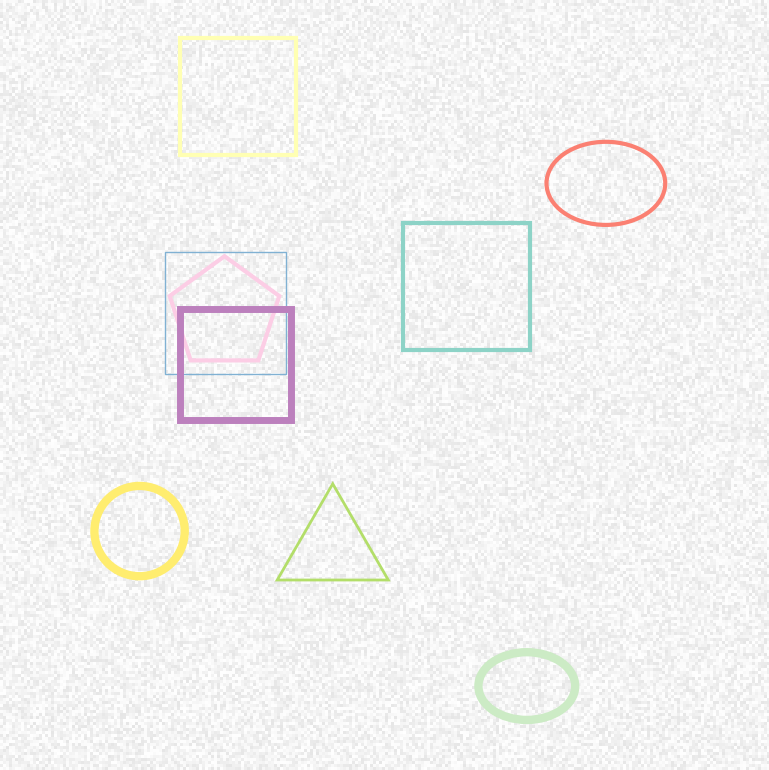[{"shape": "square", "thickness": 1.5, "radius": 0.41, "center": [0.606, 0.628]}, {"shape": "square", "thickness": 1.5, "radius": 0.38, "center": [0.309, 0.875]}, {"shape": "oval", "thickness": 1.5, "radius": 0.39, "center": [0.787, 0.762]}, {"shape": "square", "thickness": 0.5, "radius": 0.39, "center": [0.293, 0.594]}, {"shape": "triangle", "thickness": 1, "radius": 0.42, "center": [0.432, 0.288]}, {"shape": "pentagon", "thickness": 1.5, "radius": 0.37, "center": [0.292, 0.592]}, {"shape": "square", "thickness": 2.5, "radius": 0.36, "center": [0.306, 0.527]}, {"shape": "oval", "thickness": 3, "radius": 0.31, "center": [0.684, 0.109]}, {"shape": "circle", "thickness": 3, "radius": 0.29, "center": [0.181, 0.31]}]